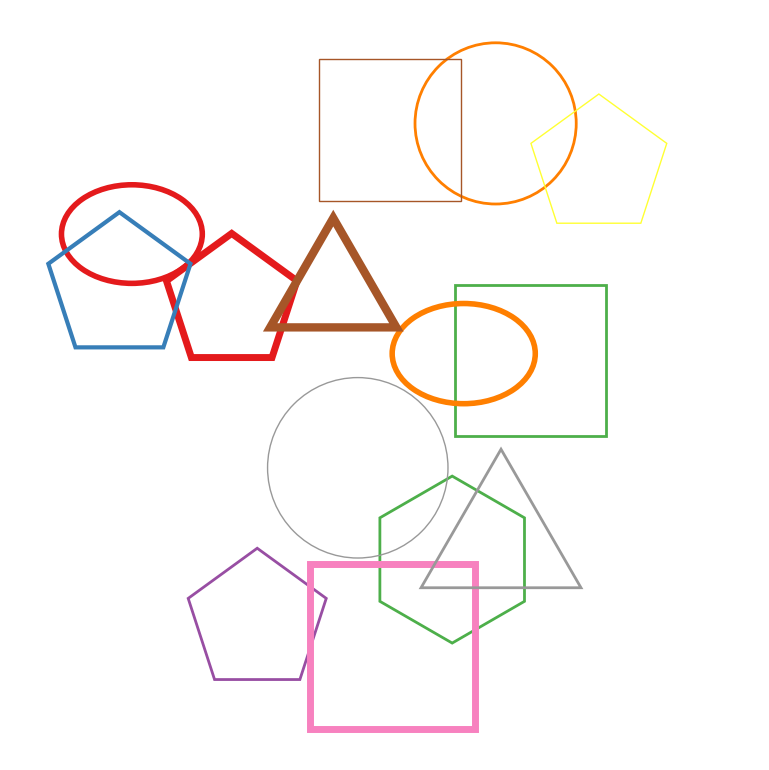[{"shape": "pentagon", "thickness": 2.5, "radius": 0.45, "center": [0.301, 0.608]}, {"shape": "oval", "thickness": 2, "radius": 0.46, "center": [0.171, 0.696]}, {"shape": "pentagon", "thickness": 1.5, "radius": 0.49, "center": [0.155, 0.627]}, {"shape": "square", "thickness": 1, "radius": 0.49, "center": [0.689, 0.532]}, {"shape": "hexagon", "thickness": 1, "radius": 0.54, "center": [0.587, 0.273]}, {"shape": "pentagon", "thickness": 1, "radius": 0.47, "center": [0.334, 0.194]}, {"shape": "circle", "thickness": 1, "radius": 0.52, "center": [0.644, 0.84]}, {"shape": "oval", "thickness": 2, "radius": 0.46, "center": [0.602, 0.541]}, {"shape": "pentagon", "thickness": 0.5, "radius": 0.46, "center": [0.778, 0.785]}, {"shape": "square", "thickness": 0.5, "radius": 0.46, "center": [0.506, 0.832]}, {"shape": "triangle", "thickness": 3, "radius": 0.47, "center": [0.433, 0.622]}, {"shape": "square", "thickness": 2.5, "radius": 0.54, "center": [0.51, 0.161]}, {"shape": "triangle", "thickness": 1, "radius": 0.6, "center": [0.651, 0.297]}, {"shape": "circle", "thickness": 0.5, "radius": 0.59, "center": [0.465, 0.392]}]